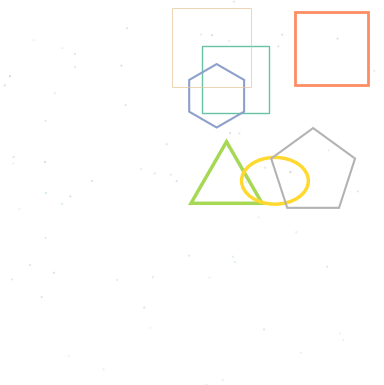[{"shape": "square", "thickness": 1, "radius": 0.44, "center": [0.613, 0.793]}, {"shape": "square", "thickness": 2, "radius": 0.47, "center": [0.862, 0.874]}, {"shape": "hexagon", "thickness": 1.5, "radius": 0.41, "center": [0.563, 0.751]}, {"shape": "triangle", "thickness": 2.5, "radius": 0.53, "center": [0.588, 0.525]}, {"shape": "oval", "thickness": 2.5, "radius": 0.43, "center": [0.714, 0.53]}, {"shape": "square", "thickness": 0.5, "radius": 0.51, "center": [0.549, 0.876]}, {"shape": "pentagon", "thickness": 1.5, "radius": 0.57, "center": [0.813, 0.553]}]